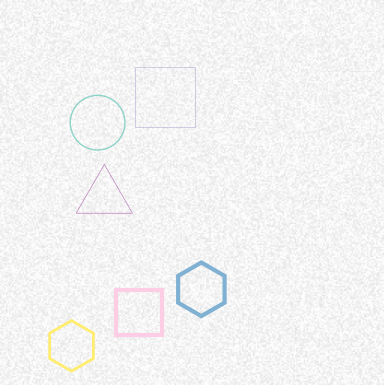[{"shape": "circle", "thickness": 1, "radius": 0.36, "center": [0.254, 0.681]}, {"shape": "square", "thickness": 0.5, "radius": 0.39, "center": [0.428, 0.748]}, {"shape": "hexagon", "thickness": 3, "radius": 0.35, "center": [0.523, 0.249]}, {"shape": "square", "thickness": 3, "radius": 0.29, "center": [0.361, 0.189]}, {"shape": "triangle", "thickness": 0.5, "radius": 0.42, "center": [0.271, 0.488]}, {"shape": "hexagon", "thickness": 2, "radius": 0.33, "center": [0.186, 0.102]}]